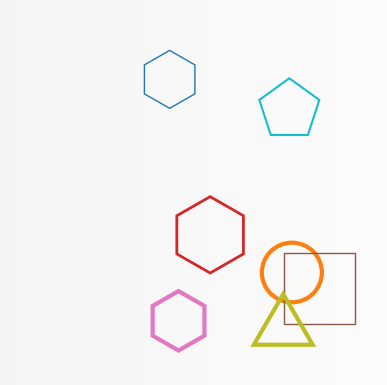[{"shape": "hexagon", "thickness": 1, "radius": 0.38, "center": [0.438, 0.794]}, {"shape": "circle", "thickness": 3, "radius": 0.39, "center": [0.753, 0.292]}, {"shape": "hexagon", "thickness": 2, "radius": 0.5, "center": [0.542, 0.39]}, {"shape": "square", "thickness": 1, "radius": 0.46, "center": [0.824, 0.251]}, {"shape": "hexagon", "thickness": 3, "radius": 0.39, "center": [0.461, 0.167]}, {"shape": "triangle", "thickness": 3, "radius": 0.44, "center": [0.731, 0.148]}, {"shape": "pentagon", "thickness": 1.5, "radius": 0.41, "center": [0.747, 0.715]}]